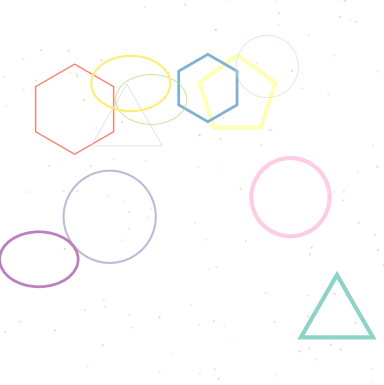[{"shape": "triangle", "thickness": 3, "radius": 0.54, "center": [0.875, 0.178]}, {"shape": "pentagon", "thickness": 3, "radius": 0.52, "center": [0.617, 0.753]}, {"shape": "circle", "thickness": 1.5, "radius": 0.6, "center": [0.285, 0.437]}, {"shape": "hexagon", "thickness": 1, "radius": 0.58, "center": [0.194, 0.716]}, {"shape": "hexagon", "thickness": 2, "radius": 0.44, "center": [0.54, 0.771]}, {"shape": "oval", "thickness": 0.5, "radius": 0.46, "center": [0.393, 0.742]}, {"shape": "circle", "thickness": 3, "radius": 0.51, "center": [0.755, 0.488]}, {"shape": "triangle", "thickness": 0.5, "radius": 0.53, "center": [0.329, 0.675]}, {"shape": "oval", "thickness": 2, "radius": 0.51, "center": [0.101, 0.327]}, {"shape": "circle", "thickness": 0.5, "radius": 0.4, "center": [0.694, 0.827]}, {"shape": "oval", "thickness": 1.5, "radius": 0.51, "center": [0.34, 0.783]}]